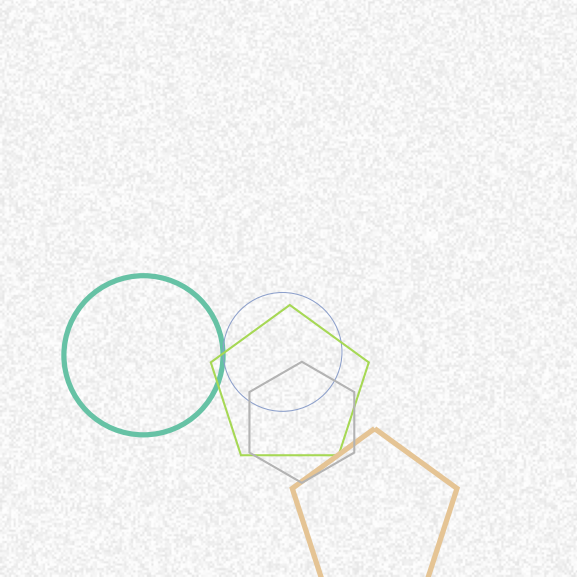[{"shape": "circle", "thickness": 2.5, "radius": 0.69, "center": [0.248, 0.384]}, {"shape": "circle", "thickness": 0.5, "radius": 0.51, "center": [0.489, 0.39]}, {"shape": "pentagon", "thickness": 1, "radius": 0.72, "center": [0.502, 0.327]}, {"shape": "pentagon", "thickness": 2.5, "radius": 0.75, "center": [0.649, 0.107]}, {"shape": "hexagon", "thickness": 1, "radius": 0.52, "center": [0.523, 0.268]}]